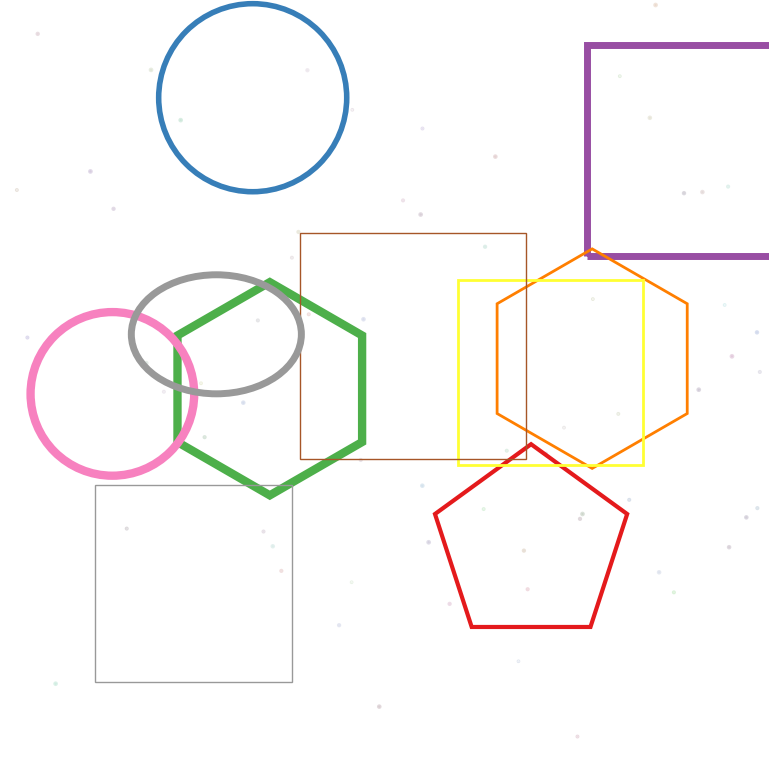[{"shape": "pentagon", "thickness": 1.5, "radius": 0.66, "center": [0.69, 0.292]}, {"shape": "circle", "thickness": 2, "radius": 0.61, "center": [0.328, 0.873]}, {"shape": "hexagon", "thickness": 3, "radius": 0.69, "center": [0.35, 0.495]}, {"shape": "square", "thickness": 2.5, "radius": 0.68, "center": [0.899, 0.805]}, {"shape": "hexagon", "thickness": 1, "radius": 0.71, "center": [0.769, 0.534]}, {"shape": "square", "thickness": 1, "radius": 0.6, "center": [0.715, 0.516]}, {"shape": "square", "thickness": 0.5, "radius": 0.74, "center": [0.537, 0.551]}, {"shape": "circle", "thickness": 3, "radius": 0.53, "center": [0.146, 0.488]}, {"shape": "oval", "thickness": 2.5, "radius": 0.55, "center": [0.281, 0.566]}, {"shape": "square", "thickness": 0.5, "radius": 0.64, "center": [0.252, 0.242]}]